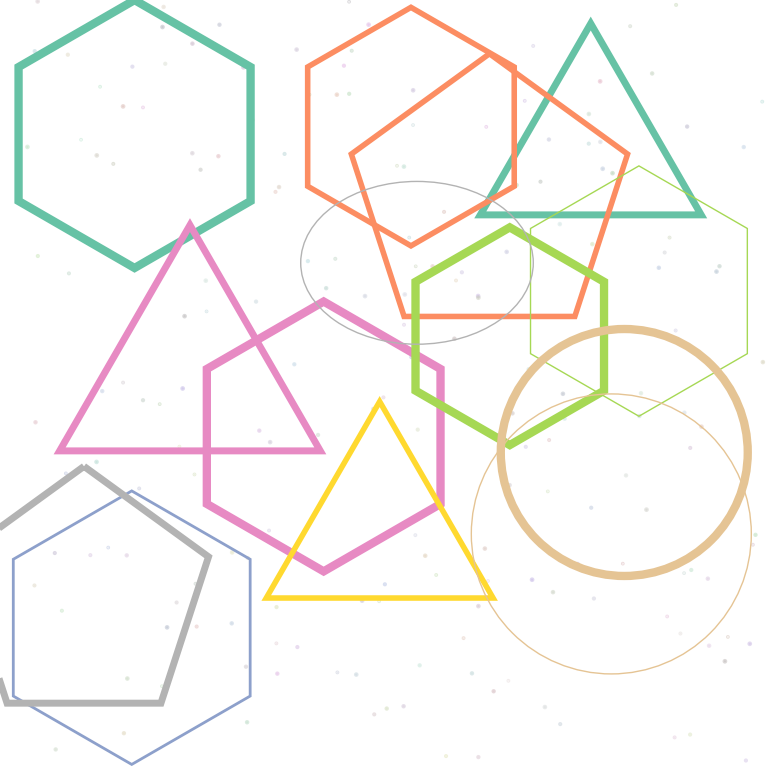[{"shape": "hexagon", "thickness": 3, "radius": 0.87, "center": [0.175, 0.826]}, {"shape": "triangle", "thickness": 2.5, "radius": 0.83, "center": [0.767, 0.804]}, {"shape": "pentagon", "thickness": 2, "radius": 0.94, "center": [0.636, 0.742]}, {"shape": "hexagon", "thickness": 2, "radius": 0.77, "center": [0.534, 0.836]}, {"shape": "hexagon", "thickness": 1, "radius": 0.89, "center": [0.171, 0.185]}, {"shape": "triangle", "thickness": 2.5, "radius": 0.98, "center": [0.247, 0.512]}, {"shape": "hexagon", "thickness": 3, "radius": 0.88, "center": [0.42, 0.433]}, {"shape": "hexagon", "thickness": 0.5, "radius": 0.81, "center": [0.83, 0.622]}, {"shape": "hexagon", "thickness": 3, "radius": 0.71, "center": [0.662, 0.563]}, {"shape": "triangle", "thickness": 2, "radius": 0.85, "center": [0.493, 0.308]}, {"shape": "circle", "thickness": 3, "radius": 0.8, "center": [0.811, 0.412]}, {"shape": "circle", "thickness": 0.5, "radius": 0.91, "center": [0.794, 0.307]}, {"shape": "pentagon", "thickness": 2.5, "radius": 0.85, "center": [0.109, 0.224]}, {"shape": "oval", "thickness": 0.5, "radius": 0.76, "center": [0.542, 0.659]}]